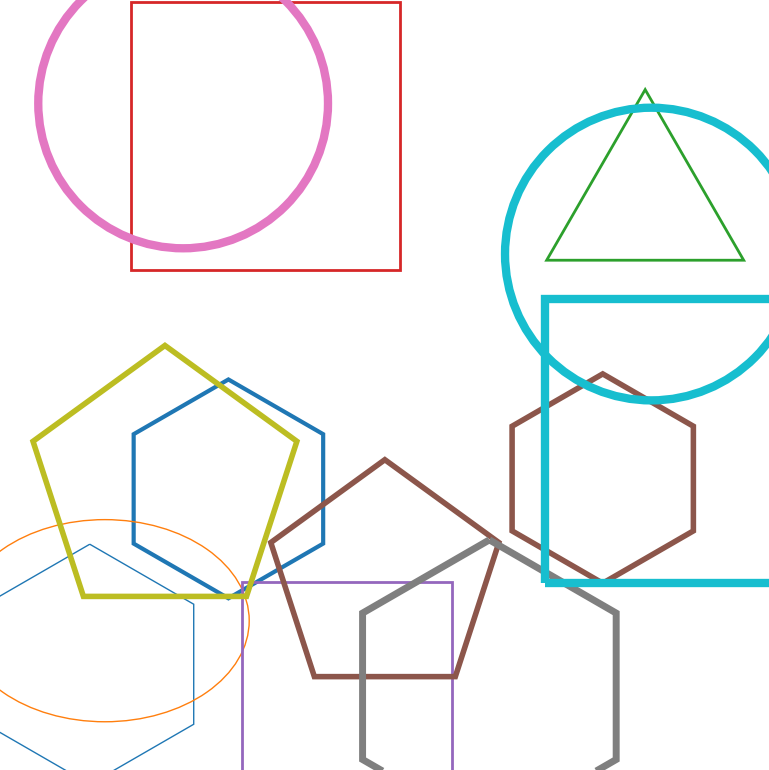[{"shape": "hexagon", "thickness": 1.5, "radius": 0.71, "center": [0.297, 0.365]}, {"shape": "hexagon", "thickness": 0.5, "radius": 0.78, "center": [0.117, 0.137]}, {"shape": "oval", "thickness": 0.5, "radius": 0.94, "center": [0.136, 0.194]}, {"shape": "triangle", "thickness": 1, "radius": 0.74, "center": [0.838, 0.736]}, {"shape": "square", "thickness": 1, "radius": 0.87, "center": [0.345, 0.823]}, {"shape": "square", "thickness": 1, "radius": 0.68, "center": [0.451, 0.109]}, {"shape": "pentagon", "thickness": 2, "radius": 0.78, "center": [0.5, 0.247]}, {"shape": "hexagon", "thickness": 2, "radius": 0.68, "center": [0.783, 0.378]}, {"shape": "circle", "thickness": 3, "radius": 0.94, "center": [0.238, 0.866]}, {"shape": "hexagon", "thickness": 2.5, "radius": 0.95, "center": [0.636, 0.109]}, {"shape": "pentagon", "thickness": 2, "radius": 0.9, "center": [0.214, 0.371]}, {"shape": "square", "thickness": 3, "radius": 0.92, "center": [0.892, 0.427]}, {"shape": "circle", "thickness": 3, "radius": 0.95, "center": [0.846, 0.67]}]